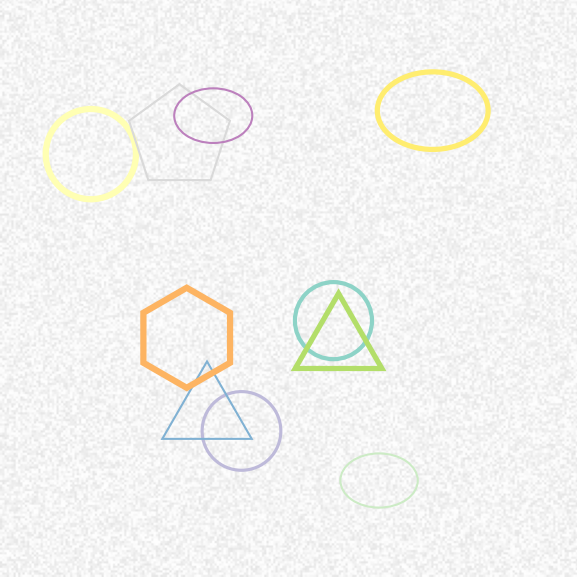[{"shape": "circle", "thickness": 2, "radius": 0.33, "center": [0.577, 0.444]}, {"shape": "circle", "thickness": 3, "radius": 0.39, "center": [0.157, 0.732]}, {"shape": "circle", "thickness": 1.5, "radius": 0.34, "center": [0.418, 0.253]}, {"shape": "triangle", "thickness": 1, "radius": 0.45, "center": [0.358, 0.284]}, {"shape": "hexagon", "thickness": 3, "radius": 0.43, "center": [0.323, 0.414]}, {"shape": "triangle", "thickness": 2.5, "radius": 0.43, "center": [0.586, 0.404]}, {"shape": "pentagon", "thickness": 1, "radius": 0.46, "center": [0.311, 0.762]}, {"shape": "oval", "thickness": 1, "radius": 0.34, "center": [0.369, 0.799]}, {"shape": "oval", "thickness": 1, "radius": 0.34, "center": [0.656, 0.167]}, {"shape": "oval", "thickness": 2.5, "radius": 0.48, "center": [0.749, 0.808]}]